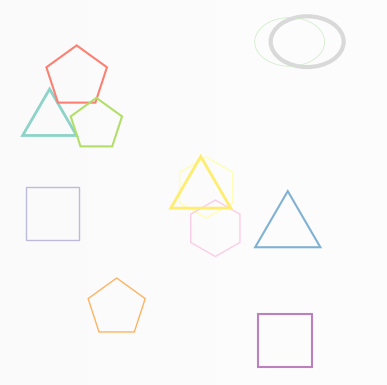[{"shape": "triangle", "thickness": 2, "radius": 0.4, "center": [0.128, 0.688]}, {"shape": "hexagon", "thickness": 1, "radius": 0.4, "center": [0.532, 0.513]}, {"shape": "square", "thickness": 1, "radius": 0.34, "center": [0.135, 0.445]}, {"shape": "pentagon", "thickness": 1.5, "radius": 0.41, "center": [0.198, 0.8]}, {"shape": "triangle", "thickness": 1.5, "radius": 0.49, "center": [0.743, 0.406]}, {"shape": "pentagon", "thickness": 1, "radius": 0.39, "center": [0.301, 0.2]}, {"shape": "pentagon", "thickness": 1.5, "radius": 0.35, "center": [0.249, 0.676]}, {"shape": "hexagon", "thickness": 1, "radius": 0.37, "center": [0.556, 0.407]}, {"shape": "oval", "thickness": 3, "radius": 0.47, "center": [0.793, 0.892]}, {"shape": "square", "thickness": 1.5, "radius": 0.35, "center": [0.735, 0.116]}, {"shape": "oval", "thickness": 0.5, "radius": 0.45, "center": [0.748, 0.891]}, {"shape": "triangle", "thickness": 2, "radius": 0.45, "center": [0.518, 0.504]}]